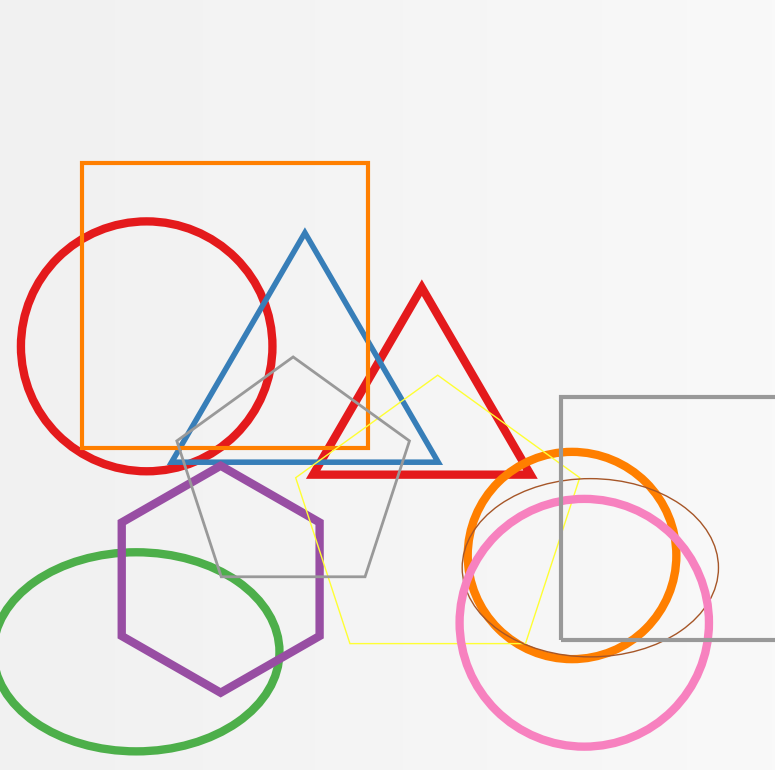[{"shape": "circle", "thickness": 3, "radius": 0.81, "center": [0.189, 0.55]}, {"shape": "triangle", "thickness": 3, "radius": 0.81, "center": [0.544, 0.465]}, {"shape": "triangle", "thickness": 2, "radius": 0.99, "center": [0.393, 0.499]}, {"shape": "oval", "thickness": 3, "radius": 0.92, "center": [0.176, 0.153]}, {"shape": "hexagon", "thickness": 3, "radius": 0.74, "center": [0.285, 0.248]}, {"shape": "circle", "thickness": 3, "radius": 0.67, "center": [0.738, 0.279]}, {"shape": "square", "thickness": 1.5, "radius": 0.92, "center": [0.29, 0.603]}, {"shape": "pentagon", "thickness": 0.5, "radius": 0.96, "center": [0.565, 0.32]}, {"shape": "oval", "thickness": 0.5, "radius": 0.83, "center": [0.762, 0.263]}, {"shape": "circle", "thickness": 3, "radius": 0.8, "center": [0.754, 0.191]}, {"shape": "square", "thickness": 1.5, "radius": 0.79, "center": [0.881, 0.327]}, {"shape": "pentagon", "thickness": 1, "radius": 0.79, "center": [0.378, 0.379]}]